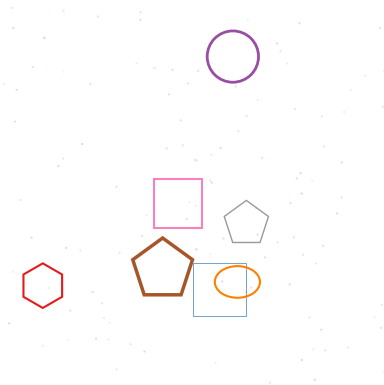[{"shape": "hexagon", "thickness": 1.5, "radius": 0.29, "center": [0.111, 0.258]}, {"shape": "square", "thickness": 0.5, "radius": 0.35, "center": [0.569, 0.248]}, {"shape": "circle", "thickness": 2, "radius": 0.33, "center": [0.605, 0.853]}, {"shape": "oval", "thickness": 1.5, "radius": 0.29, "center": [0.617, 0.268]}, {"shape": "pentagon", "thickness": 2.5, "radius": 0.41, "center": [0.422, 0.3]}, {"shape": "square", "thickness": 1.5, "radius": 0.32, "center": [0.462, 0.471]}, {"shape": "pentagon", "thickness": 1, "radius": 0.3, "center": [0.64, 0.419]}]